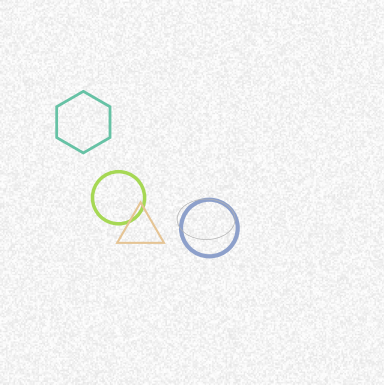[{"shape": "hexagon", "thickness": 2, "radius": 0.4, "center": [0.216, 0.683]}, {"shape": "circle", "thickness": 3, "radius": 0.37, "center": [0.544, 0.408]}, {"shape": "circle", "thickness": 2.5, "radius": 0.34, "center": [0.308, 0.486]}, {"shape": "triangle", "thickness": 1.5, "radius": 0.35, "center": [0.365, 0.404]}, {"shape": "oval", "thickness": 0.5, "radius": 0.38, "center": [0.535, 0.43]}]